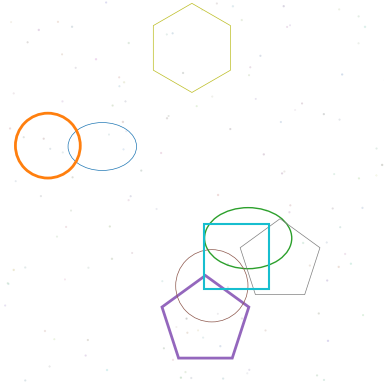[{"shape": "oval", "thickness": 0.5, "radius": 0.44, "center": [0.266, 0.619]}, {"shape": "circle", "thickness": 2, "radius": 0.42, "center": [0.124, 0.622]}, {"shape": "oval", "thickness": 1, "radius": 0.57, "center": [0.645, 0.381]}, {"shape": "pentagon", "thickness": 2, "radius": 0.59, "center": [0.534, 0.166]}, {"shape": "circle", "thickness": 0.5, "radius": 0.47, "center": [0.55, 0.258]}, {"shape": "pentagon", "thickness": 0.5, "radius": 0.54, "center": [0.727, 0.323]}, {"shape": "hexagon", "thickness": 0.5, "radius": 0.58, "center": [0.498, 0.876]}, {"shape": "square", "thickness": 1.5, "radius": 0.42, "center": [0.615, 0.334]}]